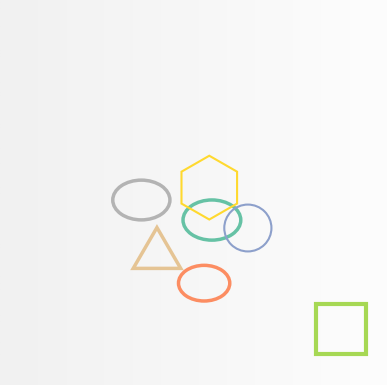[{"shape": "oval", "thickness": 2.5, "radius": 0.37, "center": [0.547, 0.428]}, {"shape": "oval", "thickness": 2.5, "radius": 0.33, "center": [0.527, 0.265]}, {"shape": "circle", "thickness": 1.5, "radius": 0.3, "center": [0.64, 0.408]}, {"shape": "square", "thickness": 3, "radius": 0.32, "center": [0.88, 0.146]}, {"shape": "hexagon", "thickness": 1.5, "radius": 0.41, "center": [0.54, 0.513]}, {"shape": "triangle", "thickness": 2.5, "radius": 0.35, "center": [0.405, 0.338]}, {"shape": "oval", "thickness": 2.5, "radius": 0.37, "center": [0.365, 0.48]}]